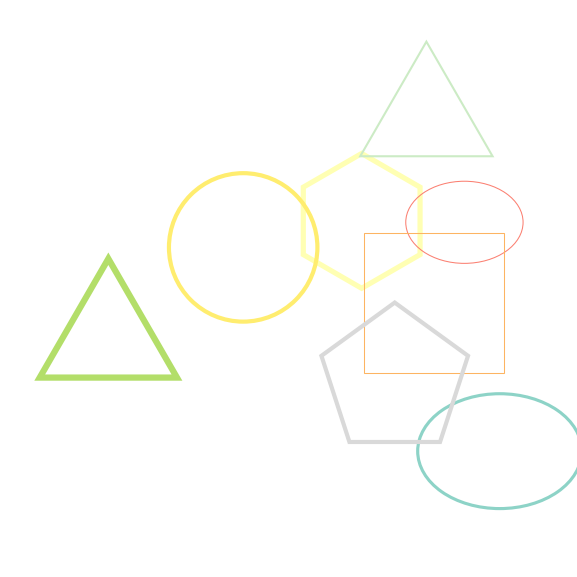[{"shape": "oval", "thickness": 1.5, "radius": 0.71, "center": [0.865, 0.218]}, {"shape": "hexagon", "thickness": 2.5, "radius": 0.58, "center": [0.626, 0.617]}, {"shape": "oval", "thickness": 0.5, "radius": 0.51, "center": [0.804, 0.614]}, {"shape": "square", "thickness": 0.5, "radius": 0.61, "center": [0.752, 0.474]}, {"shape": "triangle", "thickness": 3, "radius": 0.69, "center": [0.188, 0.414]}, {"shape": "pentagon", "thickness": 2, "radius": 0.67, "center": [0.684, 0.342]}, {"shape": "triangle", "thickness": 1, "radius": 0.66, "center": [0.738, 0.795]}, {"shape": "circle", "thickness": 2, "radius": 0.64, "center": [0.421, 0.571]}]